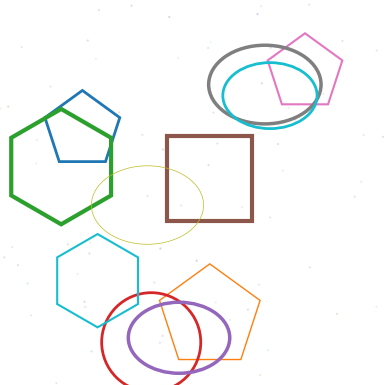[{"shape": "pentagon", "thickness": 2, "radius": 0.51, "center": [0.214, 0.663]}, {"shape": "pentagon", "thickness": 1, "radius": 0.69, "center": [0.545, 0.177]}, {"shape": "hexagon", "thickness": 3, "radius": 0.75, "center": [0.159, 0.567]}, {"shape": "circle", "thickness": 2, "radius": 0.64, "center": [0.393, 0.111]}, {"shape": "oval", "thickness": 2.5, "radius": 0.66, "center": [0.465, 0.123]}, {"shape": "square", "thickness": 3, "radius": 0.55, "center": [0.544, 0.537]}, {"shape": "pentagon", "thickness": 1.5, "radius": 0.51, "center": [0.792, 0.812]}, {"shape": "oval", "thickness": 2.5, "radius": 0.73, "center": [0.688, 0.78]}, {"shape": "oval", "thickness": 0.5, "radius": 0.73, "center": [0.383, 0.467]}, {"shape": "hexagon", "thickness": 1.5, "radius": 0.61, "center": [0.253, 0.271]}, {"shape": "oval", "thickness": 2, "radius": 0.61, "center": [0.701, 0.752]}]